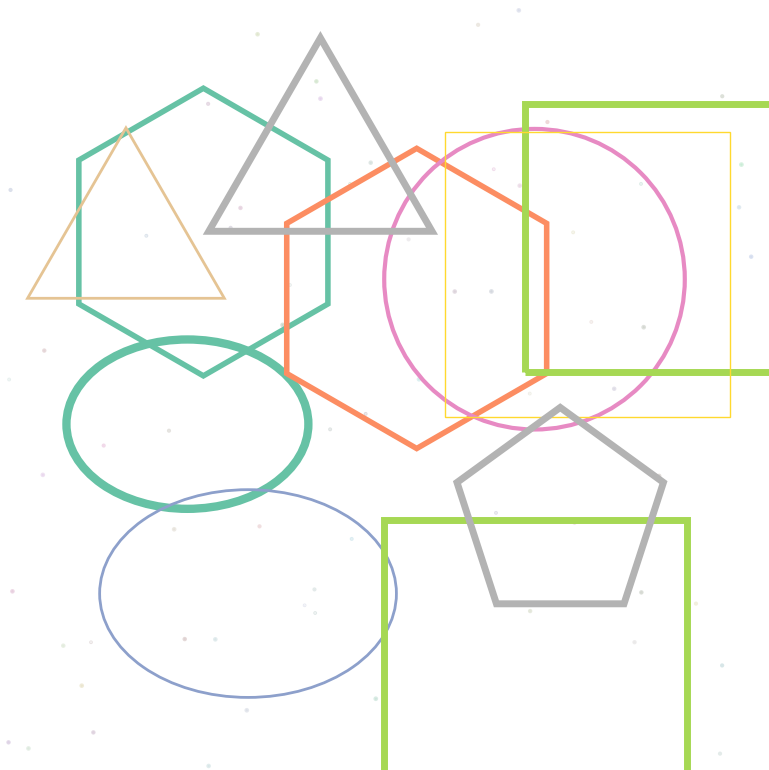[{"shape": "oval", "thickness": 3, "radius": 0.79, "center": [0.243, 0.449]}, {"shape": "hexagon", "thickness": 2, "radius": 0.93, "center": [0.264, 0.699]}, {"shape": "hexagon", "thickness": 2, "radius": 0.97, "center": [0.541, 0.612]}, {"shape": "oval", "thickness": 1, "radius": 0.96, "center": [0.322, 0.229]}, {"shape": "circle", "thickness": 1.5, "radius": 0.98, "center": [0.694, 0.637]}, {"shape": "square", "thickness": 2.5, "radius": 0.98, "center": [0.695, 0.128]}, {"shape": "square", "thickness": 2.5, "radius": 0.87, "center": [0.856, 0.69]}, {"shape": "square", "thickness": 0.5, "radius": 0.92, "center": [0.763, 0.644]}, {"shape": "triangle", "thickness": 1, "radius": 0.74, "center": [0.164, 0.686]}, {"shape": "pentagon", "thickness": 2.5, "radius": 0.7, "center": [0.728, 0.33]}, {"shape": "triangle", "thickness": 2.5, "radius": 0.84, "center": [0.416, 0.783]}]